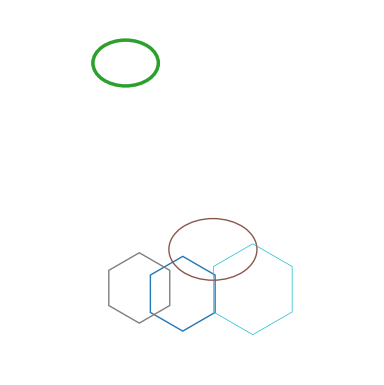[{"shape": "hexagon", "thickness": 1, "radius": 0.49, "center": [0.475, 0.237]}, {"shape": "oval", "thickness": 2.5, "radius": 0.42, "center": [0.326, 0.836]}, {"shape": "oval", "thickness": 1, "radius": 0.57, "center": [0.553, 0.352]}, {"shape": "hexagon", "thickness": 1, "radius": 0.46, "center": [0.362, 0.252]}, {"shape": "hexagon", "thickness": 0.5, "radius": 0.59, "center": [0.657, 0.249]}]